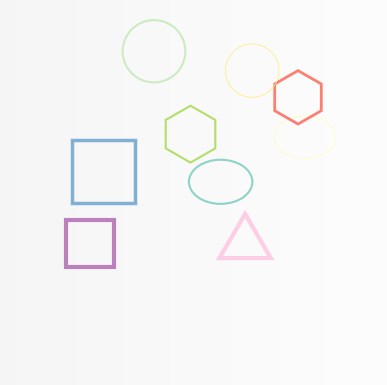[{"shape": "oval", "thickness": 1.5, "radius": 0.41, "center": [0.569, 0.528]}, {"shape": "oval", "thickness": 0.5, "radius": 0.4, "center": [0.787, 0.644]}, {"shape": "hexagon", "thickness": 2, "radius": 0.35, "center": [0.769, 0.747]}, {"shape": "square", "thickness": 2.5, "radius": 0.41, "center": [0.267, 0.554]}, {"shape": "hexagon", "thickness": 1.5, "radius": 0.37, "center": [0.492, 0.652]}, {"shape": "triangle", "thickness": 3, "radius": 0.38, "center": [0.633, 0.368]}, {"shape": "square", "thickness": 3, "radius": 0.31, "center": [0.232, 0.367]}, {"shape": "circle", "thickness": 1.5, "radius": 0.4, "center": [0.397, 0.867]}, {"shape": "circle", "thickness": 0.5, "radius": 0.35, "center": [0.651, 0.817]}]